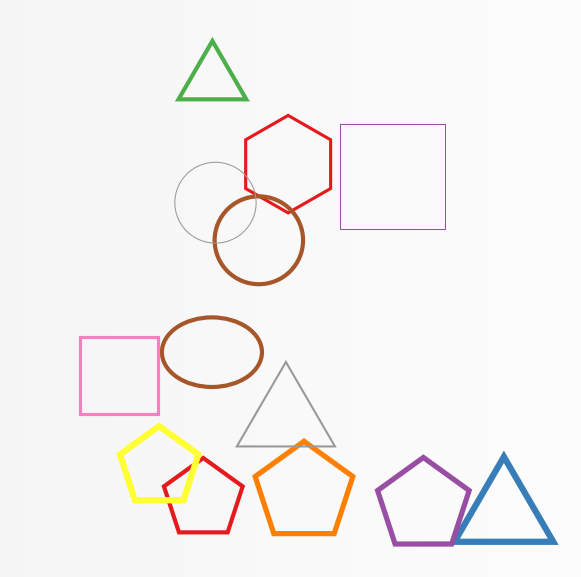[{"shape": "hexagon", "thickness": 1.5, "radius": 0.42, "center": [0.496, 0.715]}, {"shape": "pentagon", "thickness": 2, "radius": 0.36, "center": [0.35, 0.135]}, {"shape": "triangle", "thickness": 3, "radius": 0.49, "center": [0.867, 0.11]}, {"shape": "triangle", "thickness": 2, "radius": 0.34, "center": [0.365, 0.861]}, {"shape": "pentagon", "thickness": 2.5, "radius": 0.41, "center": [0.728, 0.124]}, {"shape": "square", "thickness": 0.5, "radius": 0.45, "center": [0.676, 0.694]}, {"shape": "pentagon", "thickness": 2.5, "radius": 0.44, "center": [0.523, 0.147]}, {"shape": "pentagon", "thickness": 3, "radius": 0.35, "center": [0.274, 0.19]}, {"shape": "circle", "thickness": 2, "radius": 0.38, "center": [0.445, 0.583]}, {"shape": "oval", "thickness": 2, "radius": 0.43, "center": [0.365, 0.389]}, {"shape": "square", "thickness": 1.5, "radius": 0.34, "center": [0.205, 0.349]}, {"shape": "triangle", "thickness": 1, "radius": 0.49, "center": [0.492, 0.275]}, {"shape": "circle", "thickness": 0.5, "radius": 0.35, "center": [0.371, 0.648]}]